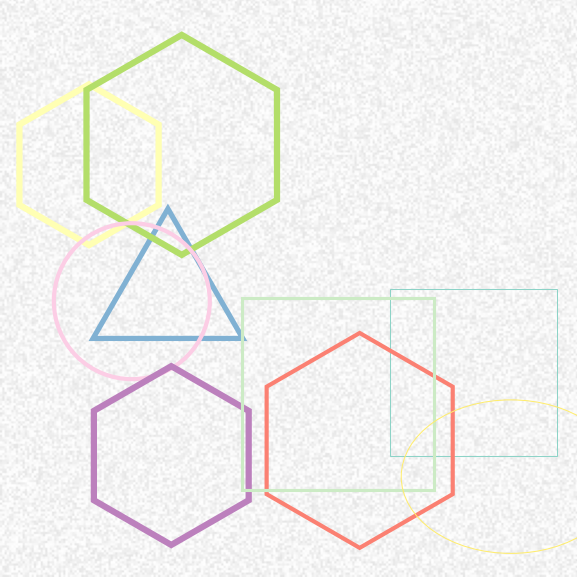[{"shape": "square", "thickness": 0.5, "radius": 0.72, "center": [0.819, 0.353]}, {"shape": "hexagon", "thickness": 3, "radius": 0.7, "center": [0.154, 0.714]}, {"shape": "hexagon", "thickness": 2, "radius": 0.93, "center": [0.623, 0.236]}, {"shape": "triangle", "thickness": 2.5, "radius": 0.75, "center": [0.291, 0.488]}, {"shape": "hexagon", "thickness": 3, "radius": 0.95, "center": [0.315, 0.748]}, {"shape": "circle", "thickness": 2, "radius": 0.68, "center": [0.228, 0.478]}, {"shape": "hexagon", "thickness": 3, "radius": 0.77, "center": [0.297, 0.21]}, {"shape": "square", "thickness": 1.5, "radius": 0.83, "center": [0.585, 0.317]}, {"shape": "oval", "thickness": 0.5, "radius": 0.95, "center": [0.885, 0.174]}]